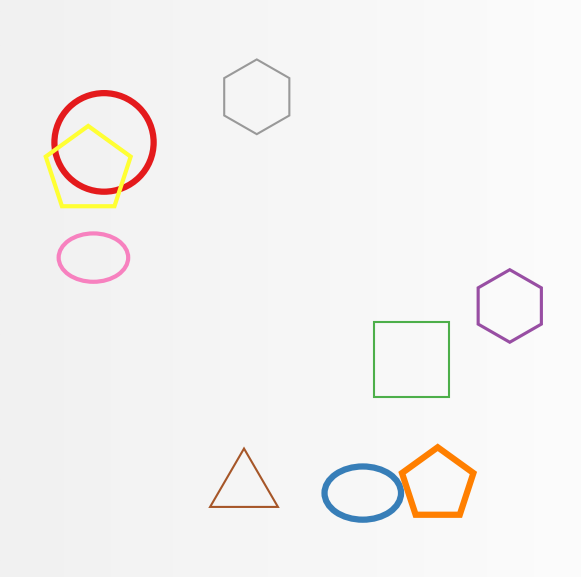[{"shape": "circle", "thickness": 3, "radius": 0.43, "center": [0.179, 0.753]}, {"shape": "oval", "thickness": 3, "radius": 0.33, "center": [0.624, 0.145]}, {"shape": "square", "thickness": 1, "radius": 0.32, "center": [0.708, 0.376]}, {"shape": "hexagon", "thickness": 1.5, "radius": 0.31, "center": [0.877, 0.469]}, {"shape": "pentagon", "thickness": 3, "radius": 0.32, "center": [0.753, 0.16]}, {"shape": "pentagon", "thickness": 2, "radius": 0.38, "center": [0.152, 0.704]}, {"shape": "triangle", "thickness": 1, "radius": 0.34, "center": [0.42, 0.155]}, {"shape": "oval", "thickness": 2, "radius": 0.3, "center": [0.161, 0.553]}, {"shape": "hexagon", "thickness": 1, "radius": 0.32, "center": [0.442, 0.832]}]